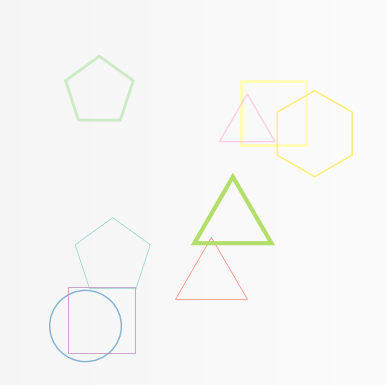[{"shape": "pentagon", "thickness": 0.5, "radius": 0.51, "center": [0.291, 0.333]}, {"shape": "square", "thickness": 2, "radius": 0.42, "center": [0.705, 0.706]}, {"shape": "triangle", "thickness": 0.5, "radius": 0.54, "center": [0.546, 0.276]}, {"shape": "circle", "thickness": 1, "radius": 0.46, "center": [0.221, 0.153]}, {"shape": "triangle", "thickness": 3, "radius": 0.57, "center": [0.601, 0.426]}, {"shape": "triangle", "thickness": 1, "radius": 0.41, "center": [0.638, 0.674]}, {"shape": "square", "thickness": 0.5, "radius": 0.43, "center": [0.263, 0.169]}, {"shape": "pentagon", "thickness": 2, "radius": 0.46, "center": [0.257, 0.762]}, {"shape": "hexagon", "thickness": 1, "radius": 0.56, "center": [0.812, 0.653]}]